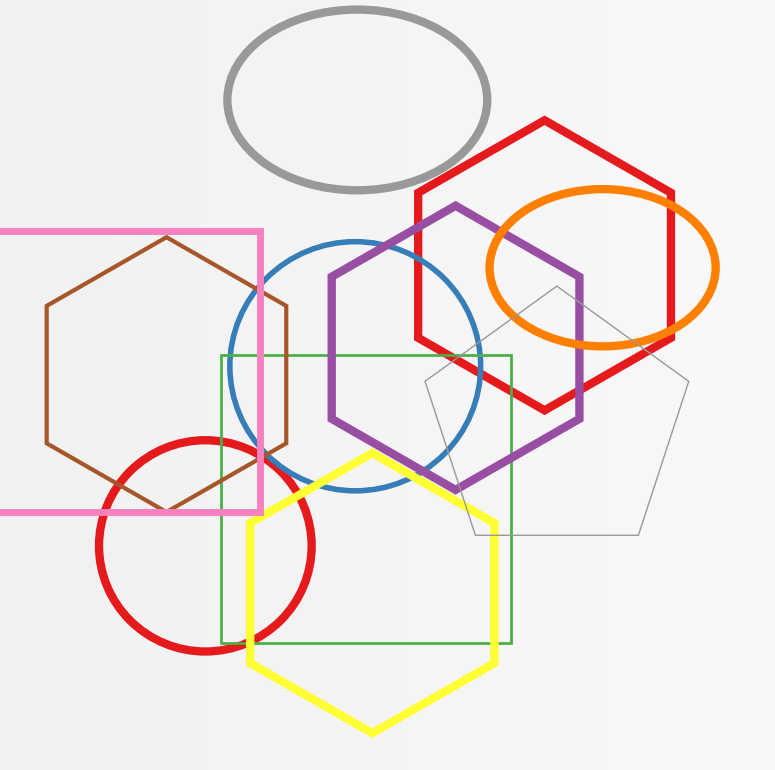[{"shape": "circle", "thickness": 3, "radius": 0.69, "center": [0.265, 0.291]}, {"shape": "hexagon", "thickness": 3, "radius": 0.94, "center": [0.703, 0.655]}, {"shape": "circle", "thickness": 2, "radius": 0.81, "center": [0.458, 0.524]}, {"shape": "square", "thickness": 1, "radius": 0.93, "center": [0.472, 0.352]}, {"shape": "hexagon", "thickness": 3, "radius": 0.92, "center": [0.588, 0.548]}, {"shape": "oval", "thickness": 3, "radius": 0.73, "center": [0.778, 0.652]}, {"shape": "hexagon", "thickness": 3, "radius": 0.91, "center": [0.48, 0.23]}, {"shape": "hexagon", "thickness": 1.5, "radius": 0.89, "center": [0.215, 0.513]}, {"shape": "square", "thickness": 2.5, "radius": 0.91, "center": [0.154, 0.518]}, {"shape": "oval", "thickness": 3, "radius": 0.84, "center": [0.461, 0.87]}, {"shape": "pentagon", "thickness": 0.5, "radius": 0.89, "center": [0.719, 0.45]}]